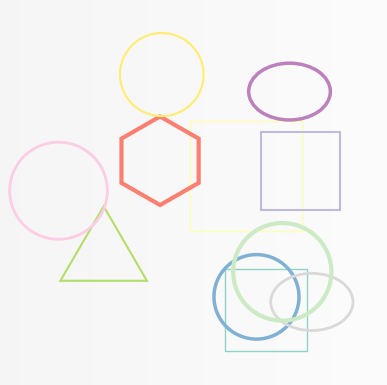[{"shape": "square", "thickness": 1, "radius": 0.53, "center": [0.686, 0.195]}, {"shape": "square", "thickness": 1, "radius": 0.72, "center": [0.634, 0.543]}, {"shape": "square", "thickness": 1.5, "radius": 0.51, "center": [0.775, 0.555]}, {"shape": "hexagon", "thickness": 3, "radius": 0.58, "center": [0.413, 0.582]}, {"shape": "circle", "thickness": 2.5, "radius": 0.55, "center": [0.662, 0.229]}, {"shape": "triangle", "thickness": 1.5, "radius": 0.64, "center": [0.268, 0.335]}, {"shape": "circle", "thickness": 2, "radius": 0.63, "center": [0.151, 0.505]}, {"shape": "oval", "thickness": 2, "radius": 0.53, "center": [0.805, 0.216]}, {"shape": "oval", "thickness": 2.5, "radius": 0.53, "center": [0.747, 0.762]}, {"shape": "circle", "thickness": 3, "radius": 0.63, "center": [0.728, 0.294]}, {"shape": "circle", "thickness": 1.5, "radius": 0.54, "center": [0.417, 0.806]}]